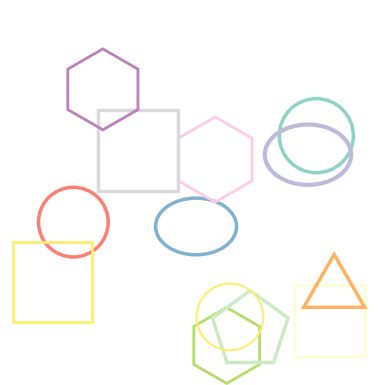[{"shape": "circle", "thickness": 2.5, "radius": 0.48, "center": [0.822, 0.648]}, {"shape": "square", "thickness": 1, "radius": 0.46, "center": [0.855, 0.167]}, {"shape": "oval", "thickness": 3, "radius": 0.56, "center": [0.8, 0.598]}, {"shape": "circle", "thickness": 2.5, "radius": 0.45, "center": [0.19, 0.423]}, {"shape": "oval", "thickness": 2.5, "radius": 0.53, "center": [0.509, 0.412]}, {"shape": "triangle", "thickness": 2.5, "radius": 0.46, "center": [0.868, 0.248]}, {"shape": "hexagon", "thickness": 2, "radius": 0.49, "center": [0.589, 0.103]}, {"shape": "hexagon", "thickness": 2, "radius": 0.55, "center": [0.559, 0.586]}, {"shape": "square", "thickness": 2.5, "radius": 0.52, "center": [0.358, 0.609]}, {"shape": "hexagon", "thickness": 2, "radius": 0.53, "center": [0.267, 0.768]}, {"shape": "pentagon", "thickness": 2.5, "radius": 0.52, "center": [0.65, 0.142]}, {"shape": "square", "thickness": 2, "radius": 0.51, "center": [0.137, 0.268]}, {"shape": "circle", "thickness": 1.5, "radius": 0.43, "center": [0.597, 0.177]}]